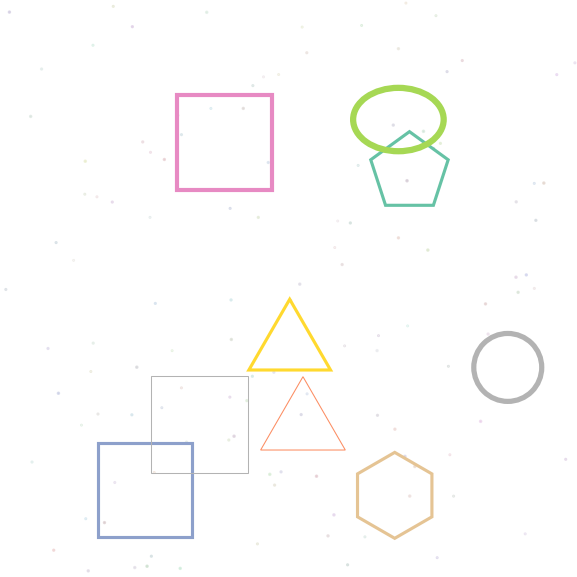[{"shape": "pentagon", "thickness": 1.5, "radius": 0.35, "center": [0.709, 0.701]}, {"shape": "triangle", "thickness": 0.5, "radius": 0.42, "center": [0.525, 0.262]}, {"shape": "square", "thickness": 1.5, "radius": 0.41, "center": [0.252, 0.15]}, {"shape": "square", "thickness": 2, "radius": 0.41, "center": [0.389, 0.752]}, {"shape": "oval", "thickness": 3, "radius": 0.39, "center": [0.69, 0.792]}, {"shape": "triangle", "thickness": 1.5, "radius": 0.41, "center": [0.502, 0.399]}, {"shape": "hexagon", "thickness": 1.5, "radius": 0.37, "center": [0.683, 0.141]}, {"shape": "circle", "thickness": 2.5, "radius": 0.29, "center": [0.879, 0.363]}, {"shape": "square", "thickness": 0.5, "radius": 0.42, "center": [0.346, 0.264]}]